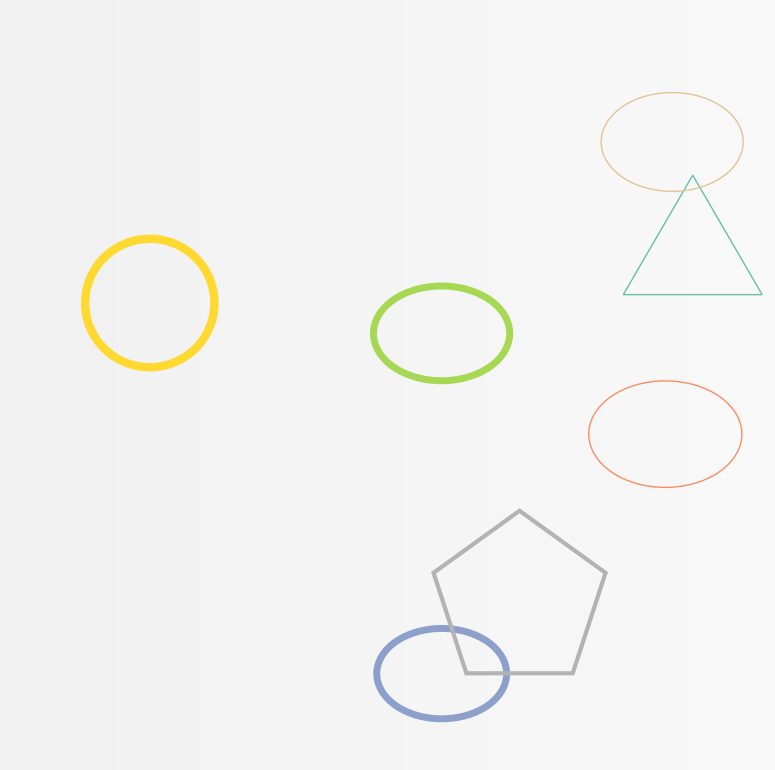[{"shape": "triangle", "thickness": 0.5, "radius": 0.52, "center": [0.894, 0.669]}, {"shape": "oval", "thickness": 0.5, "radius": 0.49, "center": [0.858, 0.436]}, {"shape": "oval", "thickness": 2.5, "radius": 0.42, "center": [0.57, 0.125]}, {"shape": "oval", "thickness": 2.5, "radius": 0.44, "center": [0.57, 0.567]}, {"shape": "circle", "thickness": 3, "radius": 0.42, "center": [0.193, 0.606]}, {"shape": "oval", "thickness": 0.5, "radius": 0.46, "center": [0.867, 0.816]}, {"shape": "pentagon", "thickness": 1.5, "radius": 0.58, "center": [0.67, 0.22]}]